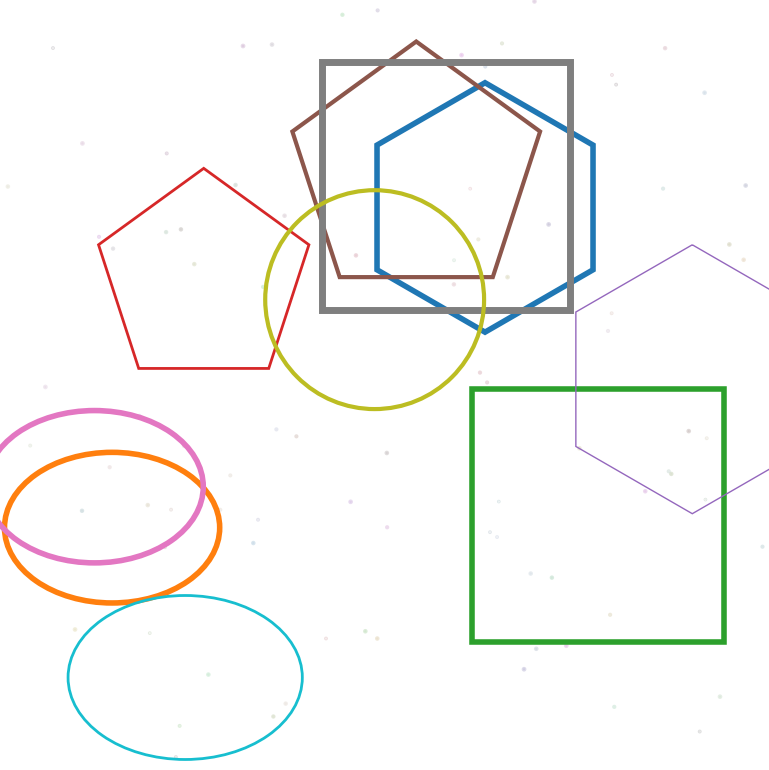[{"shape": "hexagon", "thickness": 2, "radius": 0.81, "center": [0.63, 0.731]}, {"shape": "oval", "thickness": 2, "radius": 0.7, "center": [0.146, 0.315]}, {"shape": "square", "thickness": 2, "radius": 0.82, "center": [0.777, 0.33]}, {"shape": "pentagon", "thickness": 1, "radius": 0.72, "center": [0.265, 0.638]}, {"shape": "hexagon", "thickness": 0.5, "radius": 0.87, "center": [0.899, 0.507]}, {"shape": "pentagon", "thickness": 1.5, "radius": 0.85, "center": [0.541, 0.777]}, {"shape": "oval", "thickness": 2, "radius": 0.71, "center": [0.123, 0.368]}, {"shape": "square", "thickness": 2.5, "radius": 0.8, "center": [0.579, 0.758]}, {"shape": "circle", "thickness": 1.5, "radius": 0.71, "center": [0.487, 0.611]}, {"shape": "oval", "thickness": 1, "radius": 0.76, "center": [0.241, 0.12]}]